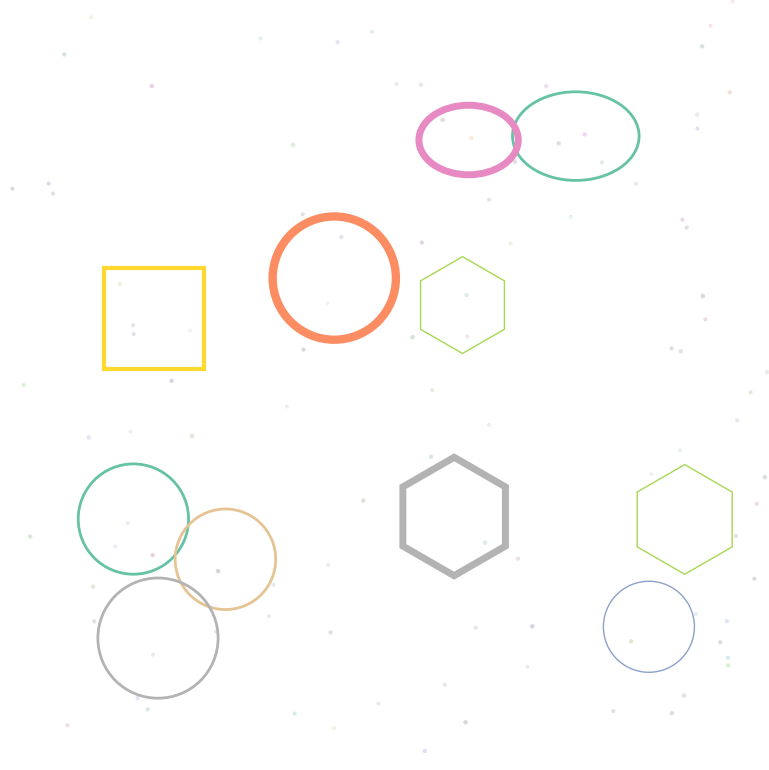[{"shape": "oval", "thickness": 1, "radius": 0.41, "center": [0.748, 0.823]}, {"shape": "circle", "thickness": 1, "radius": 0.36, "center": [0.173, 0.326]}, {"shape": "circle", "thickness": 3, "radius": 0.4, "center": [0.434, 0.639]}, {"shape": "circle", "thickness": 0.5, "radius": 0.3, "center": [0.843, 0.186]}, {"shape": "oval", "thickness": 2.5, "radius": 0.32, "center": [0.609, 0.818]}, {"shape": "hexagon", "thickness": 0.5, "radius": 0.31, "center": [0.601, 0.604]}, {"shape": "hexagon", "thickness": 0.5, "radius": 0.36, "center": [0.889, 0.325]}, {"shape": "square", "thickness": 1.5, "radius": 0.33, "center": [0.2, 0.586]}, {"shape": "circle", "thickness": 1, "radius": 0.33, "center": [0.293, 0.274]}, {"shape": "circle", "thickness": 1, "radius": 0.39, "center": [0.205, 0.171]}, {"shape": "hexagon", "thickness": 2.5, "radius": 0.38, "center": [0.59, 0.329]}]